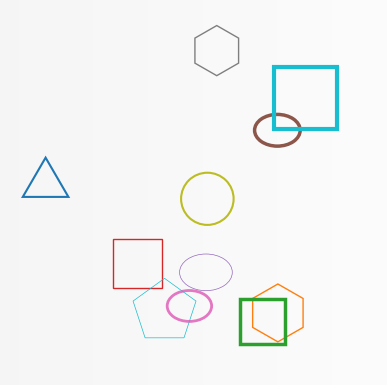[{"shape": "triangle", "thickness": 1.5, "radius": 0.34, "center": [0.118, 0.523]}, {"shape": "hexagon", "thickness": 1, "radius": 0.38, "center": [0.717, 0.187]}, {"shape": "square", "thickness": 2.5, "radius": 0.3, "center": [0.678, 0.165]}, {"shape": "square", "thickness": 1, "radius": 0.32, "center": [0.354, 0.315]}, {"shape": "oval", "thickness": 0.5, "radius": 0.34, "center": [0.531, 0.293]}, {"shape": "oval", "thickness": 2.5, "radius": 0.29, "center": [0.716, 0.662]}, {"shape": "oval", "thickness": 2, "radius": 0.29, "center": [0.489, 0.205]}, {"shape": "hexagon", "thickness": 1, "radius": 0.33, "center": [0.559, 0.869]}, {"shape": "circle", "thickness": 1.5, "radius": 0.34, "center": [0.535, 0.484]}, {"shape": "pentagon", "thickness": 0.5, "radius": 0.43, "center": [0.425, 0.192]}, {"shape": "square", "thickness": 3, "radius": 0.4, "center": [0.789, 0.746]}]